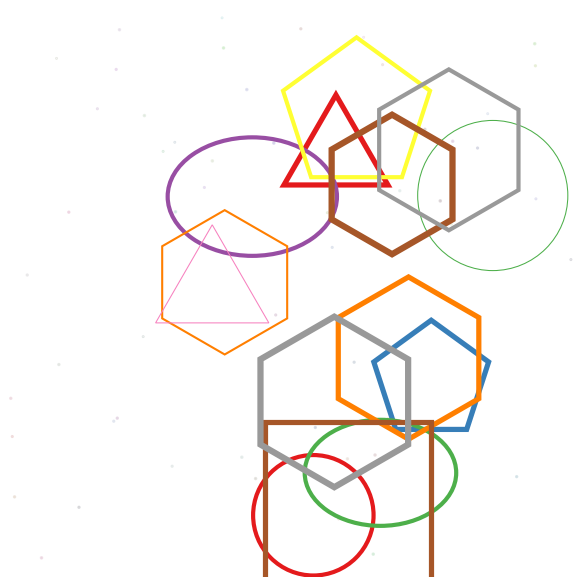[{"shape": "triangle", "thickness": 2.5, "radius": 0.52, "center": [0.582, 0.731]}, {"shape": "circle", "thickness": 2, "radius": 0.52, "center": [0.543, 0.107]}, {"shape": "pentagon", "thickness": 2.5, "radius": 0.52, "center": [0.747, 0.34]}, {"shape": "circle", "thickness": 0.5, "radius": 0.65, "center": [0.853, 0.661]}, {"shape": "oval", "thickness": 2, "radius": 0.66, "center": [0.659, 0.18]}, {"shape": "oval", "thickness": 2, "radius": 0.73, "center": [0.437, 0.659]}, {"shape": "hexagon", "thickness": 2.5, "radius": 0.7, "center": [0.707, 0.379]}, {"shape": "hexagon", "thickness": 1, "radius": 0.62, "center": [0.389, 0.51]}, {"shape": "pentagon", "thickness": 2, "radius": 0.67, "center": [0.617, 0.801]}, {"shape": "square", "thickness": 2.5, "radius": 0.72, "center": [0.603, 0.124]}, {"shape": "hexagon", "thickness": 3, "radius": 0.6, "center": [0.679, 0.68]}, {"shape": "triangle", "thickness": 0.5, "radius": 0.57, "center": [0.367, 0.497]}, {"shape": "hexagon", "thickness": 3, "radius": 0.74, "center": [0.579, 0.303]}, {"shape": "hexagon", "thickness": 2, "radius": 0.7, "center": [0.777, 0.74]}]